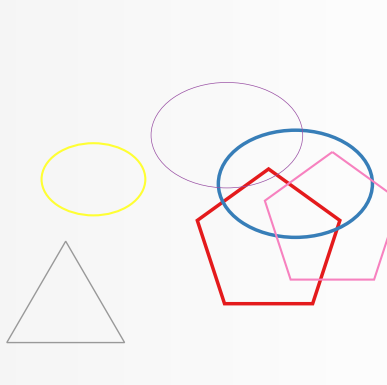[{"shape": "pentagon", "thickness": 2.5, "radius": 0.97, "center": [0.693, 0.368]}, {"shape": "oval", "thickness": 2.5, "radius": 0.99, "center": [0.762, 0.523]}, {"shape": "oval", "thickness": 0.5, "radius": 0.98, "center": [0.586, 0.649]}, {"shape": "oval", "thickness": 1.5, "radius": 0.67, "center": [0.241, 0.534]}, {"shape": "pentagon", "thickness": 1.5, "radius": 0.92, "center": [0.858, 0.422]}, {"shape": "triangle", "thickness": 1, "radius": 0.88, "center": [0.17, 0.198]}]